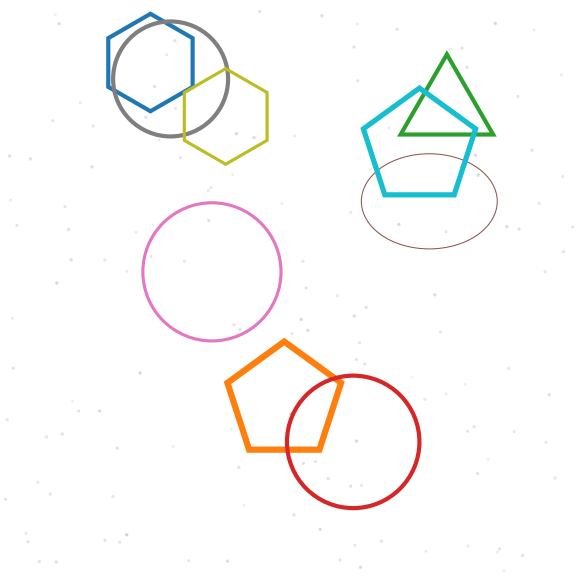[{"shape": "hexagon", "thickness": 2, "radius": 0.42, "center": [0.261, 0.891]}, {"shape": "pentagon", "thickness": 3, "radius": 0.52, "center": [0.492, 0.304]}, {"shape": "triangle", "thickness": 2, "radius": 0.46, "center": [0.774, 0.812]}, {"shape": "circle", "thickness": 2, "radius": 0.57, "center": [0.612, 0.234]}, {"shape": "oval", "thickness": 0.5, "radius": 0.59, "center": [0.743, 0.651]}, {"shape": "circle", "thickness": 1.5, "radius": 0.6, "center": [0.367, 0.528]}, {"shape": "circle", "thickness": 2, "radius": 0.5, "center": [0.295, 0.862]}, {"shape": "hexagon", "thickness": 1.5, "radius": 0.41, "center": [0.391, 0.798]}, {"shape": "pentagon", "thickness": 2.5, "radius": 0.51, "center": [0.726, 0.744]}]